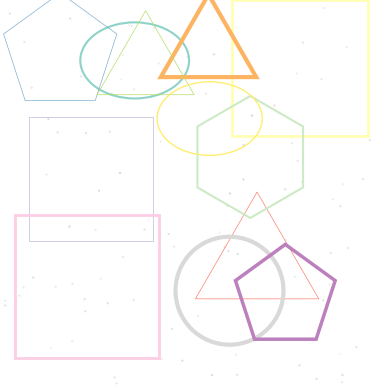[{"shape": "oval", "thickness": 1.5, "radius": 0.71, "center": [0.35, 0.843]}, {"shape": "square", "thickness": 2, "radius": 0.88, "center": [0.78, 0.823]}, {"shape": "square", "thickness": 0.5, "radius": 0.81, "center": [0.236, 0.535]}, {"shape": "triangle", "thickness": 0.5, "radius": 0.92, "center": [0.668, 0.316]}, {"shape": "pentagon", "thickness": 0.5, "radius": 0.77, "center": [0.156, 0.864]}, {"shape": "triangle", "thickness": 3, "radius": 0.72, "center": [0.542, 0.871]}, {"shape": "triangle", "thickness": 0.5, "radius": 0.73, "center": [0.378, 0.827]}, {"shape": "square", "thickness": 2, "radius": 0.93, "center": [0.226, 0.256]}, {"shape": "circle", "thickness": 3, "radius": 0.7, "center": [0.596, 0.245]}, {"shape": "pentagon", "thickness": 2.5, "radius": 0.68, "center": [0.741, 0.229]}, {"shape": "hexagon", "thickness": 1.5, "radius": 0.79, "center": [0.65, 0.592]}, {"shape": "oval", "thickness": 1, "radius": 0.68, "center": [0.545, 0.692]}]